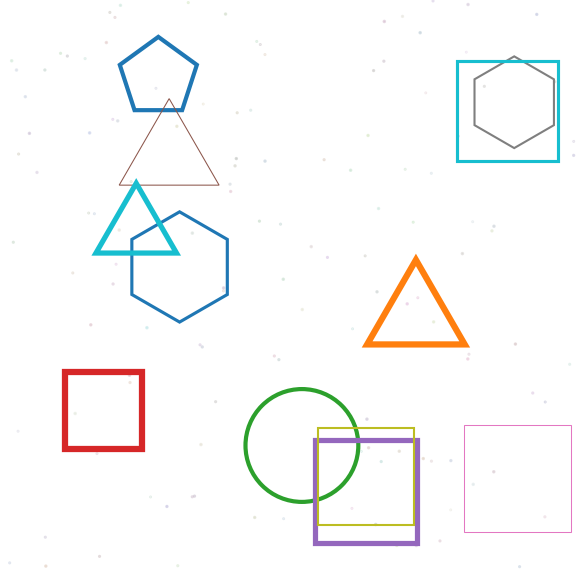[{"shape": "pentagon", "thickness": 2, "radius": 0.35, "center": [0.274, 0.865]}, {"shape": "hexagon", "thickness": 1.5, "radius": 0.48, "center": [0.311, 0.537]}, {"shape": "triangle", "thickness": 3, "radius": 0.49, "center": [0.72, 0.451]}, {"shape": "circle", "thickness": 2, "radius": 0.49, "center": [0.523, 0.228]}, {"shape": "square", "thickness": 3, "radius": 0.33, "center": [0.179, 0.288]}, {"shape": "square", "thickness": 2.5, "radius": 0.44, "center": [0.634, 0.148]}, {"shape": "triangle", "thickness": 0.5, "radius": 0.5, "center": [0.293, 0.728]}, {"shape": "square", "thickness": 0.5, "radius": 0.47, "center": [0.896, 0.171]}, {"shape": "hexagon", "thickness": 1, "radius": 0.4, "center": [0.89, 0.822]}, {"shape": "square", "thickness": 1, "radius": 0.42, "center": [0.634, 0.174]}, {"shape": "triangle", "thickness": 2.5, "radius": 0.4, "center": [0.236, 0.601]}, {"shape": "square", "thickness": 1.5, "radius": 0.44, "center": [0.879, 0.807]}]